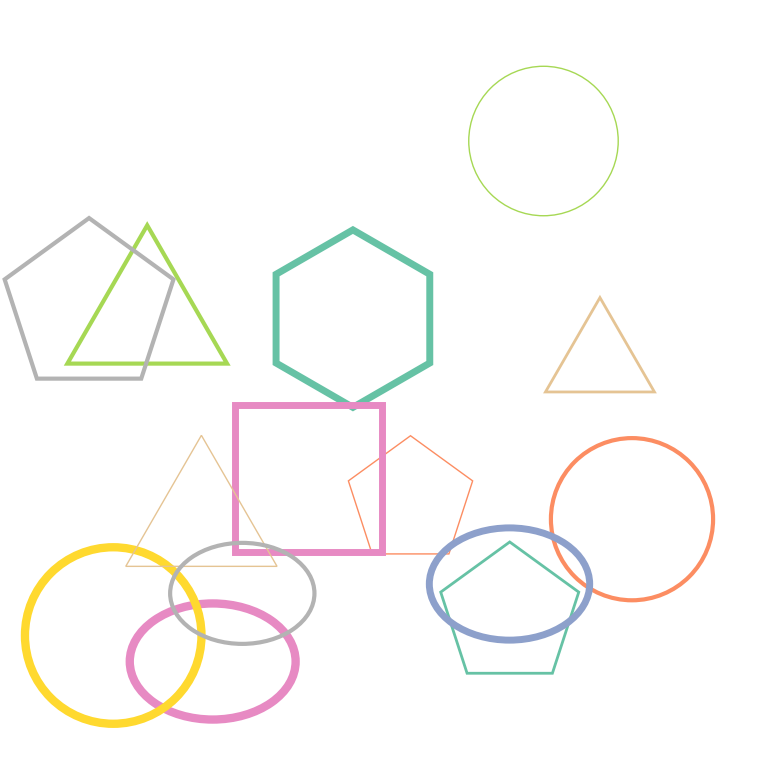[{"shape": "pentagon", "thickness": 1, "radius": 0.47, "center": [0.662, 0.202]}, {"shape": "hexagon", "thickness": 2.5, "radius": 0.58, "center": [0.458, 0.586]}, {"shape": "pentagon", "thickness": 0.5, "radius": 0.42, "center": [0.533, 0.349]}, {"shape": "circle", "thickness": 1.5, "radius": 0.53, "center": [0.821, 0.326]}, {"shape": "oval", "thickness": 2.5, "radius": 0.52, "center": [0.662, 0.242]}, {"shape": "oval", "thickness": 3, "radius": 0.54, "center": [0.276, 0.141]}, {"shape": "square", "thickness": 2.5, "radius": 0.48, "center": [0.401, 0.379]}, {"shape": "triangle", "thickness": 1.5, "radius": 0.6, "center": [0.191, 0.588]}, {"shape": "circle", "thickness": 0.5, "radius": 0.49, "center": [0.706, 0.817]}, {"shape": "circle", "thickness": 3, "radius": 0.57, "center": [0.147, 0.175]}, {"shape": "triangle", "thickness": 0.5, "radius": 0.57, "center": [0.262, 0.321]}, {"shape": "triangle", "thickness": 1, "radius": 0.41, "center": [0.779, 0.532]}, {"shape": "pentagon", "thickness": 1.5, "radius": 0.58, "center": [0.116, 0.602]}, {"shape": "oval", "thickness": 1.5, "radius": 0.47, "center": [0.315, 0.229]}]